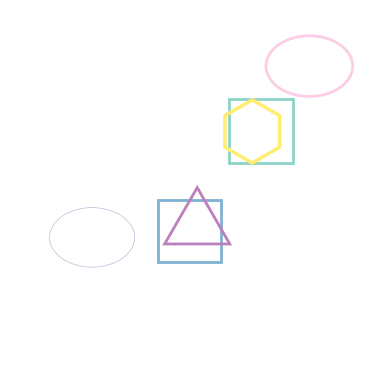[{"shape": "square", "thickness": 2, "radius": 0.41, "center": [0.678, 0.659]}, {"shape": "oval", "thickness": 0.5, "radius": 0.55, "center": [0.239, 0.383]}, {"shape": "square", "thickness": 2, "radius": 0.41, "center": [0.492, 0.4]}, {"shape": "oval", "thickness": 2, "radius": 0.56, "center": [0.803, 0.828]}, {"shape": "triangle", "thickness": 2, "radius": 0.49, "center": [0.512, 0.415]}, {"shape": "hexagon", "thickness": 2.5, "radius": 0.41, "center": [0.655, 0.659]}]